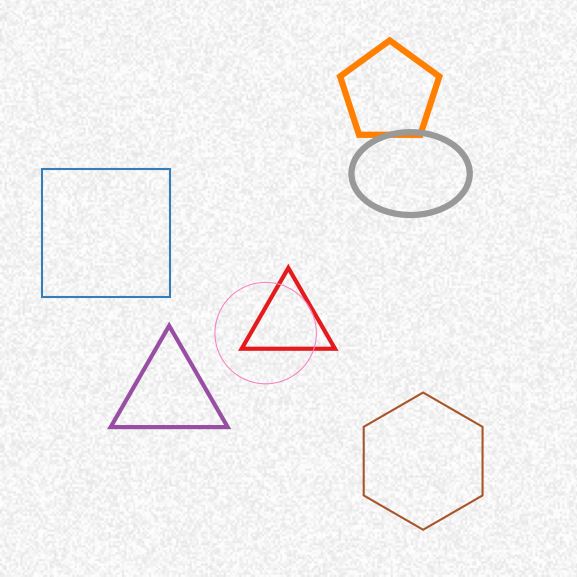[{"shape": "triangle", "thickness": 2, "radius": 0.47, "center": [0.499, 0.442]}, {"shape": "square", "thickness": 1, "radius": 0.55, "center": [0.183, 0.596]}, {"shape": "triangle", "thickness": 2, "radius": 0.58, "center": [0.293, 0.318]}, {"shape": "pentagon", "thickness": 3, "radius": 0.45, "center": [0.675, 0.839]}, {"shape": "hexagon", "thickness": 1, "radius": 0.59, "center": [0.733, 0.201]}, {"shape": "circle", "thickness": 0.5, "radius": 0.44, "center": [0.46, 0.422]}, {"shape": "oval", "thickness": 3, "radius": 0.51, "center": [0.711, 0.699]}]